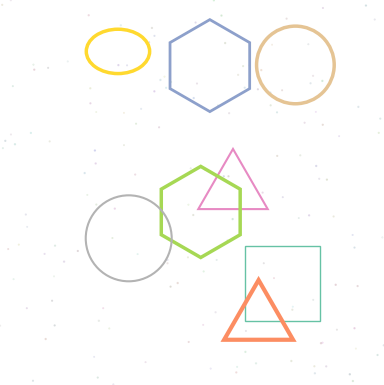[{"shape": "square", "thickness": 1, "radius": 0.49, "center": [0.734, 0.264]}, {"shape": "triangle", "thickness": 3, "radius": 0.52, "center": [0.672, 0.169]}, {"shape": "hexagon", "thickness": 2, "radius": 0.6, "center": [0.545, 0.83]}, {"shape": "triangle", "thickness": 1.5, "radius": 0.52, "center": [0.605, 0.509]}, {"shape": "hexagon", "thickness": 2.5, "radius": 0.59, "center": [0.521, 0.449]}, {"shape": "oval", "thickness": 2.5, "radius": 0.41, "center": [0.306, 0.866]}, {"shape": "circle", "thickness": 2.5, "radius": 0.5, "center": [0.767, 0.831]}, {"shape": "circle", "thickness": 1.5, "radius": 0.56, "center": [0.334, 0.381]}]